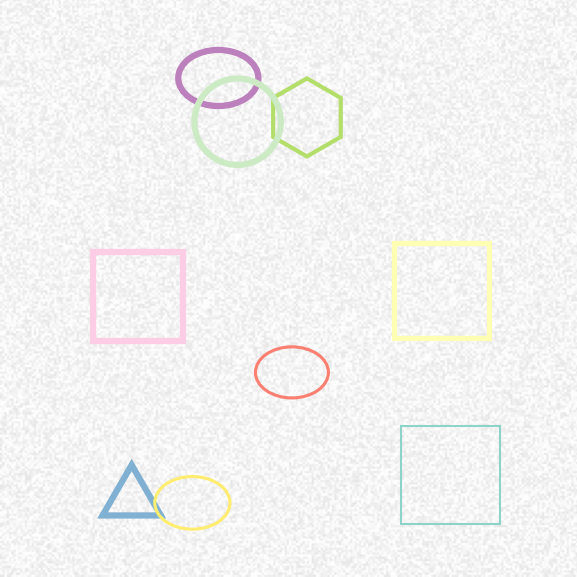[{"shape": "square", "thickness": 1, "radius": 0.43, "center": [0.781, 0.177]}, {"shape": "square", "thickness": 2.5, "radius": 0.41, "center": [0.765, 0.497]}, {"shape": "oval", "thickness": 1.5, "radius": 0.32, "center": [0.506, 0.354]}, {"shape": "triangle", "thickness": 3, "radius": 0.29, "center": [0.228, 0.136]}, {"shape": "hexagon", "thickness": 2, "radius": 0.34, "center": [0.531, 0.796]}, {"shape": "square", "thickness": 3, "radius": 0.39, "center": [0.239, 0.486]}, {"shape": "oval", "thickness": 3, "radius": 0.35, "center": [0.378, 0.864]}, {"shape": "circle", "thickness": 3, "radius": 0.37, "center": [0.411, 0.788]}, {"shape": "oval", "thickness": 1.5, "radius": 0.33, "center": [0.333, 0.128]}]